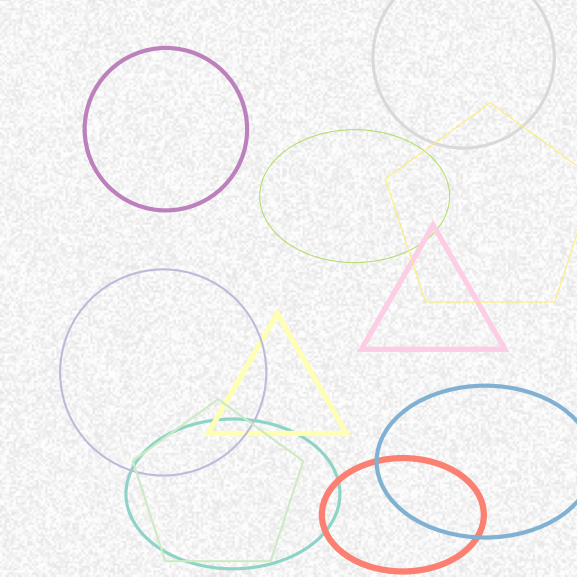[{"shape": "oval", "thickness": 1.5, "radius": 0.93, "center": [0.403, 0.144]}, {"shape": "triangle", "thickness": 2.5, "radius": 0.69, "center": [0.48, 0.318]}, {"shape": "circle", "thickness": 1, "radius": 0.89, "center": [0.283, 0.354]}, {"shape": "oval", "thickness": 3, "radius": 0.7, "center": [0.698, 0.108]}, {"shape": "oval", "thickness": 2, "radius": 0.94, "center": [0.84, 0.2]}, {"shape": "oval", "thickness": 0.5, "radius": 0.82, "center": [0.614, 0.66]}, {"shape": "triangle", "thickness": 2.5, "radius": 0.72, "center": [0.75, 0.466]}, {"shape": "circle", "thickness": 1.5, "radius": 0.79, "center": [0.803, 0.9]}, {"shape": "circle", "thickness": 2, "radius": 0.7, "center": [0.287, 0.775]}, {"shape": "pentagon", "thickness": 1, "radius": 0.78, "center": [0.377, 0.153]}, {"shape": "pentagon", "thickness": 0.5, "radius": 0.95, "center": [0.849, 0.63]}]